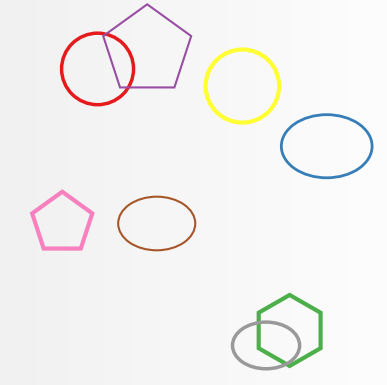[{"shape": "circle", "thickness": 2.5, "radius": 0.46, "center": [0.252, 0.821]}, {"shape": "oval", "thickness": 2, "radius": 0.59, "center": [0.843, 0.62]}, {"shape": "hexagon", "thickness": 3, "radius": 0.46, "center": [0.747, 0.142]}, {"shape": "pentagon", "thickness": 1.5, "radius": 0.6, "center": [0.38, 0.869]}, {"shape": "circle", "thickness": 3, "radius": 0.47, "center": [0.626, 0.776]}, {"shape": "oval", "thickness": 1.5, "radius": 0.5, "center": [0.404, 0.42]}, {"shape": "pentagon", "thickness": 3, "radius": 0.41, "center": [0.161, 0.42]}, {"shape": "oval", "thickness": 2.5, "radius": 0.43, "center": [0.687, 0.103]}]